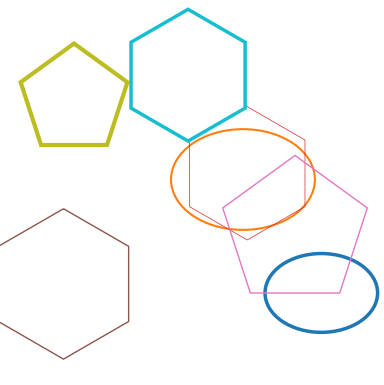[{"shape": "oval", "thickness": 2.5, "radius": 0.73, "center": [0.835, 0.239]}, {"shape": "oval", "thickness": 1.5, "radius": 0.93, "center": [0.631, 0.534]}, {"shape": "hexagon", "thickness": 0.5, "radius": 0.87, "center": [0.642, 0.55]}, {"shape": "hexagon", "thickness": 1, "radius": 0.98, "center": [0.165, 0.263]}, {"shape": "pentagon", "thickness": 1, "radius": 0.99, "center": [0.766, 0.399]}, {"shape": "pentagon", "thickness": 3, "radius": 0.73, "center": [0.192, 0.741]}, {"shape": "hexagon", "thickness": 2.5, "radius": 0.86, "center": [0.489, 0.805]}]